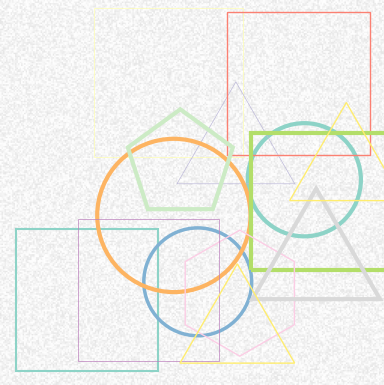[{"shape": "square", "thickness": 1.5, "radius": 0.92, "center": [0.227, 0.222]}, {"shape": "circle", "thickness": 3, "radius": 0.74, "center": [0.79, 0.533]}, {"shape": "square", "thickness": 0.5, "radius": 0.97, "center": [0.437, 0.786]}, {"shape": "triangle", "thickness": 0.5, "radius": 0.88, "center": [0.613, 0.611]}, {"shape": "square", "thickness": 1, "radius": 0.93, "center": [0.775, 0.783]}, {"shape": "circle", "thickness": 2.5, "radius": 0.7, "center": [0.514, 0.268]}, {"shape": "circle", "thickness": 3, "radius": 1.0, "center": [0.452, 0.44]}, {"shape": "square", "thickness": 3, "radius": 0.89, "center": [0.829, 0.476]}, {"shape": "hexagon", "thickness": 1, "radius": 0.82, "center": [0.623, 0.239]}, {"shape": "triangle", "thickness": 3, "radius": 0.96, "center": [0.821, 0.319]}, {"shape": "square", "thickness": 0.5, "radius": 0.92, "center": [0.385, 0.246]}, {"shape": "pentagon", "thickness": 3, "radius": 0.72, "center": [0.468, 0.573]}, {"shape": "triangle", "thickness": 1, "radius": 0.86, "center": [0.616, 0.143]}, {"shape": "triangle", "thickness": 1, "radius": 0.85, "center": [0.9, 0.564]}]